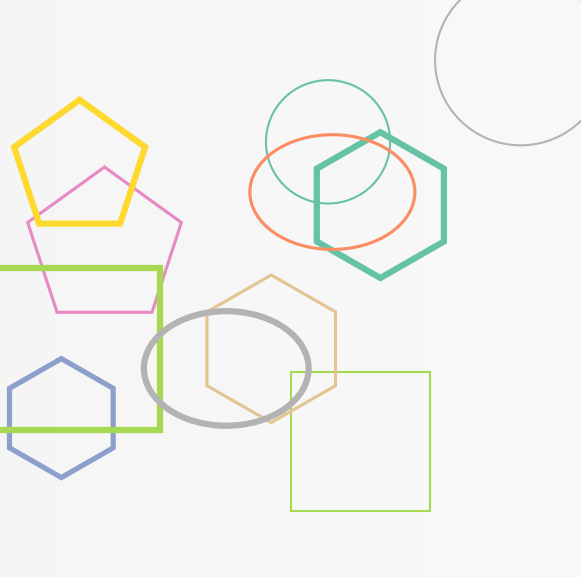[{"shape": "hexagon", "thickness": 3, "radius": 0.63, "center": [0.654, 0.644]}, {"shape": "circle", "thickness": 1, "radius": 0.53, "center": [0.564, 0.754]}, {"shape": "oval", "thickness": 1.5, "radius": 0.71, "center": [0.572, 0.667]}, {"shape": "hexagon", "thickness": 2.5, "radius": 0.51, "center": [0.106, 0.275]}, {"shape": "pentagon", "thickness": 1.5, "radius": 0.7, "center": [0.18, 0.571]}, {"shape": "square", "thickness": 1, "radius": 0.6, "center": [0.62, 0.235]}, {"shape": "square", "thickness": 3, "radius": 0.7, "center": [0.135, 0.394]}, {"shape": "pentagon", "thickness": 3, "radius": 0.59, "center": [0.137, 0.708]}, {"shape": "hexagon", "thickness": 1.5, "radius": 0.64, "center": [0.467, 0.395]}, {"shape": "circle", "thickness": 1, "radius": 0.74, "center": [0.896, 0.895]}, {"shape": "oval", "thickness": 3, "radius": 0.71, "center": [0.389, 0.361]}]